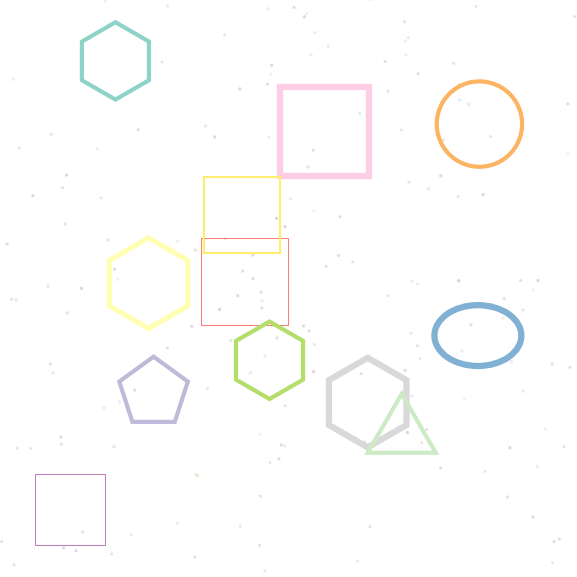[{"shape": "hexagon", "thickness": 2, "radius": 0.33, "center": [0.2, 0.894]}, {"shape": "hexagon", "thickness": 2.5, "radius": 0.39, "center": [0.257, 0.509]}, {"shape": "pentagon", "thickness": 2, "radius": 0.31, "center": [0.266, 0.319]}, {"shape": "square", "thickness": 0.5, "radius": 0.38, "center": [0.424, 0.512]}, {"shape": "oval", "thickness": 3, "radius": 0.38, "center": [0.827, 0.418]}, {"shape": "circle", "thickness": 2, "radius": 0.37, "center": [0.83, 0.784]}, {"shape": "hexagon", "thickness": 2, "radius": 0.34, "center": [0.467, 0.375]}, {"shape": "square", "thickness": 3, "radius": 0.38, "center": [0.563, 0.772]}, {"shape": "hexagon", "thickness": 3, "radius": 0.39, "center": [0.637, 0.302]}, {"shape": "square", "thickness": 0.5, "radius": 0.3, "center": [0.121, 0.117]}, {"shape": "triangle", "thickness": 2, "radius": 0.34, "center": [0.696, 0.249]}, {"shape": "square", "thickness": 1, "radius": 0.33, "center": [0.419, 0.627]}]